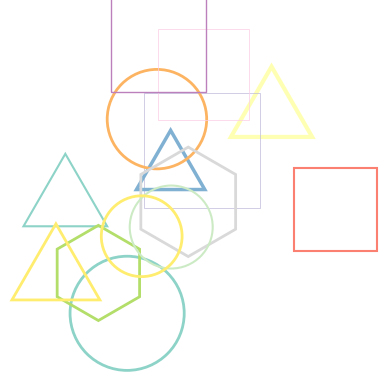[{"shape": "circle", "thickness": 2, "radius": 0.74, "center": [0.33, 0.186]}, {"shape": "triangle", "thickness": 1.5, "radius": 0.63, "center": [0.17, 0.475]}, {"shape": "triangle", "thickness": 3, "radius": 0.61, "center": [0.705, 0.705]}, {"shape": "square", "thickness": 0.5, "radius": 0.75, "center": [0.525, 0.61]}, {"shape": "square", "thickness": 1.5, "radius": 0.53, "center": [0.871, 0.456]}, {"shape": "triangle", "thickness": 2.5, "radius": 0.51, "center": [0.443, 0.559]}, {"shape": "circle", "thickness": 2, "radius": 0.65, "center": [0.408, 0.691]}, {"shape": "hexagon", "thickness": 2, "radius": 0.62, "center": [0.256, 0.291]}, {"shape": "square", "thickness": 0.5, "radius": 0.6, "center": [0.529, 0.807]}, {"shape": "hexagon", "thickness": 2, "radius": 0.71, "center": [0.489, 0.476]}, {"shape": "square", "thickness": 1, "radius": 0.62, "center": [0.411, 0.885]}, {"shape": "circle", "thickness": 1.5, "radius": 0.54, "center": [0.445, 0.41]}, {"shape": "triangle", "thickness": 2, "radius": 0.66, "center": [0.145, 0.287]}, {"shape": "circle", "thickness": 2, "radius": 0.52, "center": [0.368, 0.386]}]